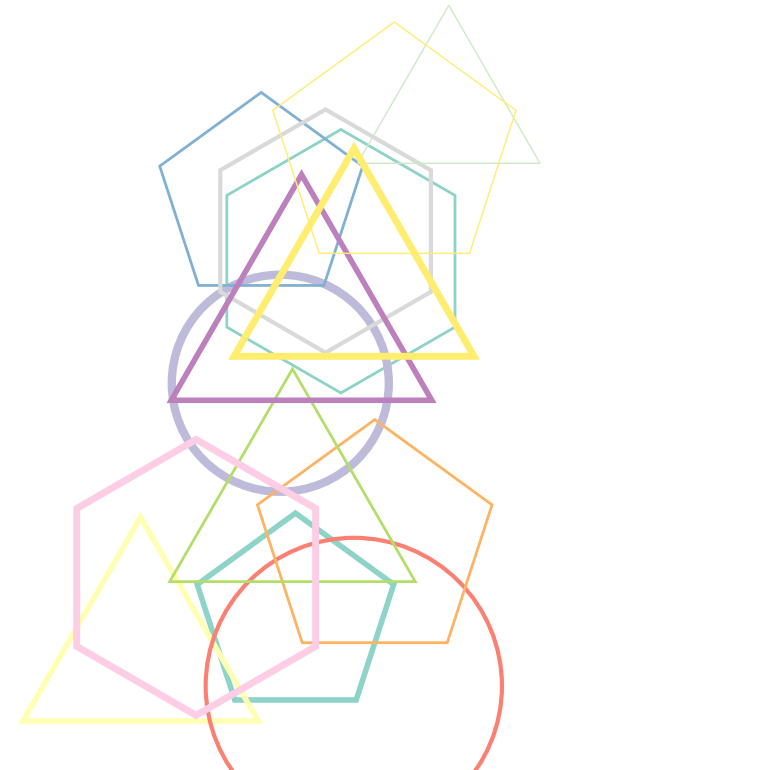[{"shape": "hexagon", "thickness": 1, "radius": 0.86, "center": [0.443, 0.661]}, {"shape": "pentagon", "thickness": 2, "radius": 0.67, "center": [0.384, 0.199]}, {"shape": "triangle", "thickness": 2, "radius": 0.88, "center": [0.183, 0.152]}, {"shape": "circle", "thickness": 3, "radius": 0.7, "center": [0.364, 0.502]}, {"shape": "circle", "thickness": 1.5, "radius": 0.96, "center": [0.459, 0.109]}, {"shape": "pentagon", "thickness": 1, "radius": 0.69, "center": [0.339, 0.741]}, {"shape": "pentagon", "thickness": 1, "radius": 0.8, "center": [0.487, 0.295]}, {"shape": "triangle", "thickness": 1, "radius": 0.92, "center": [0.38, 0.337]}, {"shape": "hexagon", "thickness": 2.5, "radius": 0.9, "center": [0.255, 0.25]}, {"shape": "hexagon", "thickness": 1.5, "radius": 0.79, "center": [0.423, 0.7]}, {"shape": "triangle", "thickness": 2, "radius": 0.98, "center": [0.392, 0.578]}, {"shape": "triangle", "thickness": 0.5, "radius": 0.68, "center": [0.583, 0.856]}, {"shape": "pentagon", "thickness": 0.5, "radius": 0.83, "center": [0.512, 0.805]}, {"shape": "triangle", "thickness": 2.5, "radius": 0.9, "center": [0.46, 0.627]}]